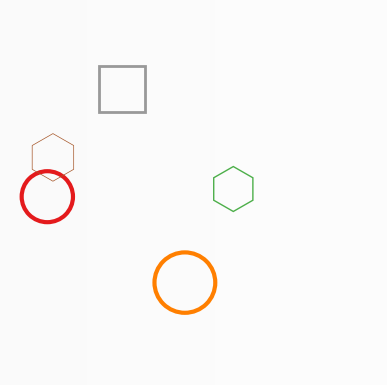[{"shape": "circle", "thickness": 3, "radius": 0.33, "center": [0.122, 0.489]}, {"shape": "hexagon", "thickness": 1, "radius": 0.29, "center": [0.602, 0.509]}, {"shape": "circle", "thickness": 3, "radius": 0.39, "center": [0.477, 0.266]}, {"shape": "hexagon", "thickness": 0.5, "radius": 0.31, "center": [0.137, 0.591]}, {"shape": "square", "thickness": 2, "radius": 0.3, "center": [0.316, 0.768]}]